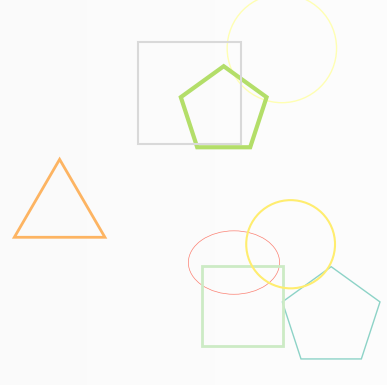[{"shape": "pentagon", "thickness": 1, "radius": 0.66, "center": [0.855, 0.175]}, {"shape": "circle", "thickness": 1, "radius": 0.71, "center": [0.727, 0.874]}, {"shape": "oval", "thickness": 0.5, "radius": 0.59, "center": [0.604, 0.318]}, {"shape": "triangle", "thickness": 2, "radius": 0.67, "center": [0.154, 0.451]}, {"shape": "pentagon", "thickness": 3, "radius": 0.58, "center": [0.577, 0.712]}, {"shape": "square", "thickness": 1.5, "radius": 0.66, "center": [0.489, 0.759]}, {"shape": "square", "thickness": 2, "radius": 0.52, "center": [0.626, 0.205]}, {"shape": "circle", "thickness": 1.5, "radius": 0.57, "center": [0.75, 0.366]}]